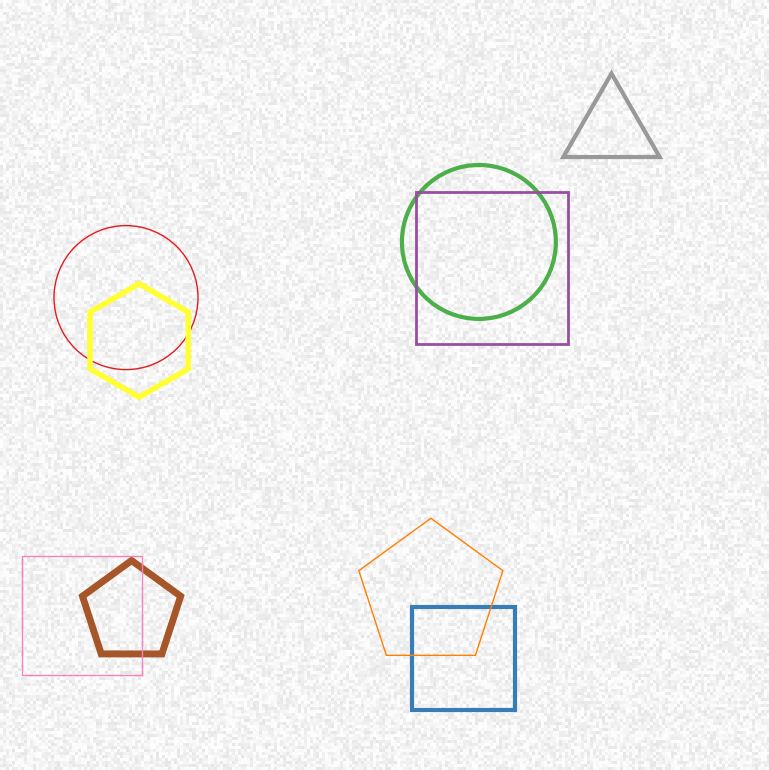[{"shape": "circle", "thickness": 0.5, "radius": 0.47, "center": [0.164, 0.613]}, {"shape": "square", "thickness": 1.5, "radius": 0.34, "center": [0.602, 0.145]}, {"shape": "circle", "thickness": 1.5, "radius": 0.5, "center": [0.622, 0.686]}, {"shape": "square", "thickness": 1, "radius": 0.49, "center": [0.639, 0.652]}, {"shape": "pentagon", "thickness": 0.5, "radius": 0.49, "center": [0.56, 0.229]}, {"shape": "hexagon", "thickness": 2, "radius": 0.37, "center": [0.181, 0.558]}, {"shape": "pentagon", "thickness": 2.5, "radius": 0.34, "center": [0.171, 0.205]}, {"shape": "square", "thickness": 0.5, "radius": 0.39, "center": [0.106, 0.201]}, {"shape": "triangle", "thickness": 1.5, "radius": 0.36, "center": [0.794, 0.832]}]